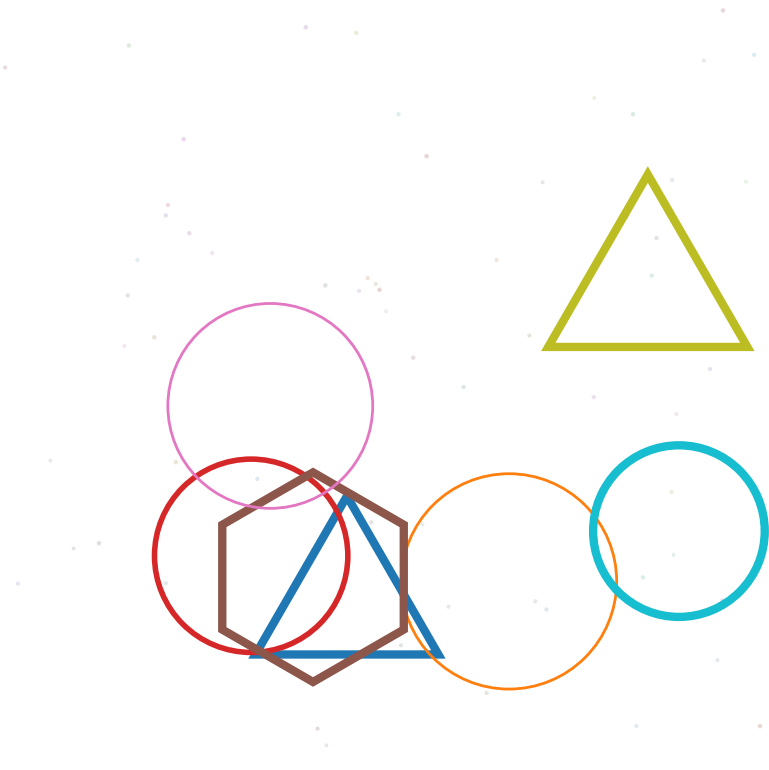[{"shape": "triangle", "thickness": 3, "radius": 0.69, "center": [0.451, 0.219]}, {"shape": "circle", "thickness": 1, "radius": 0.7, "center": [0.661, 0.245]}, {"shape": "circle", "thickness": 2, "radius": 0.63, "center": [0.326, 0.278]}, {"shape": "hexagon", "thickness": 3, "radius": 0.68, "center": [0.407, 0.25]}, {"shape": "circle", "thickness": 1, "radius": 0.67, "center": [0.351, 0.473]}, {"shape": "triangle", "thickness": 3, "radius": 0.75, "center": [0.841, 0.624]}, {"shape": "circle", "thickness": 3, "radius": 0.56, "center": [0.882, 0.31]}]